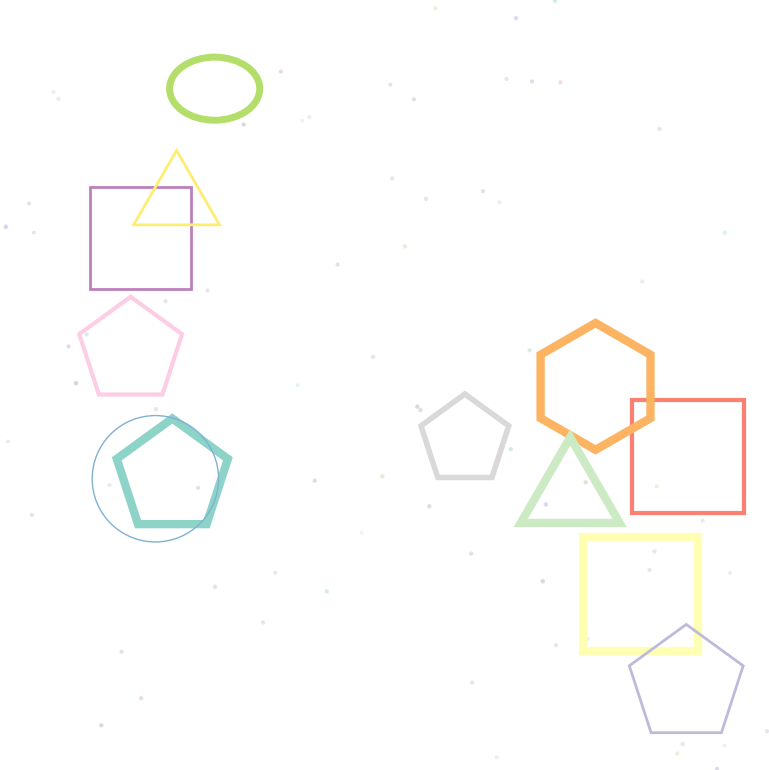[{"shape": "pentagon", "thickness": 3, "radius": 0.38, "center": [0.224, 0.381]}, {"shape": "square", "thickness": 3, "radius": 0.37, "center": [0.832, 0.228]}, {"shape": "pentagon", "thickness": 1, "radius": 0.39, "center": [0.891, 0.111]}, {"shape": "square", "thickness": 1.5, "radius": 0.37, "center": [0.894, 0.407]}, {"shape": "circle", "thickness": 0.5, "radius": 0.41, "center": [0.202, 0.378]}, {"shape": "hexagon", "thickness": 3, "radius": 0.41, "center": [0.773, 0.498]}, {"shape": "oval", "thickness": 2.5, "radius": 0.29, "center": [0.279, 0.885]}, {"shape": "pentagon", "thickness": 1.5, "radius": 0.35, "center": [0.17, 0.544]}, {"shape": "pentagon", "thickness": 2, "radius": 0.3, "center": [0.604, 0.428]}, {"shape": "square", "thickness": 1, "radius": 0.33, "center": [0.182, 0.691]}, {"shape": "triangle", "thickness": 3, "radius": 0.37, "center": [0.741, 0.358]}, {"shape": "triangle", "thickness": 1, "radius": 0.32, "center": [0.229, 0.74]}]